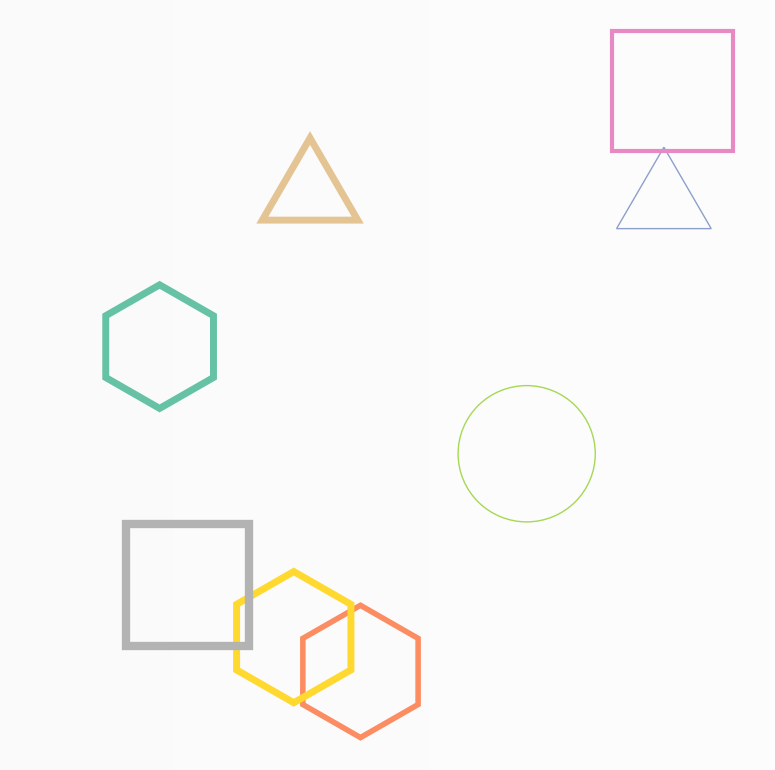[{"shape": "hexagon", "thickness": 2.5, "radius": 0.4, "center": [0.206, 0.55]}, {"shape": "hexagon", "thickness": 2, "radius": 0.43, "center": [0.465, 0.128]}, {"shape": "triangle", "thickness": 0.5, "radius": 0.35, "center": [0.857, 0.738]}, {"shape": "square", "thickness": 1.5, "radius": 0.39, "center": [0.868, 0.881]}, {"shape": "circle", "thickness": 0.5, "radius": 0.44, "center": [0.68, 0.411]}, {"shape": "hexagon", "thickness": 2.5, "radius": 0.43, "center": [0.379, 0.173]}, {"shape": "triangle", "thickness": 2.5, "radius": 0.36, "center": [0.4, 0.75]}, {"shape": "square", "thickness": 3, "radius": 0.4, "center": [0.242, 0.24]}]